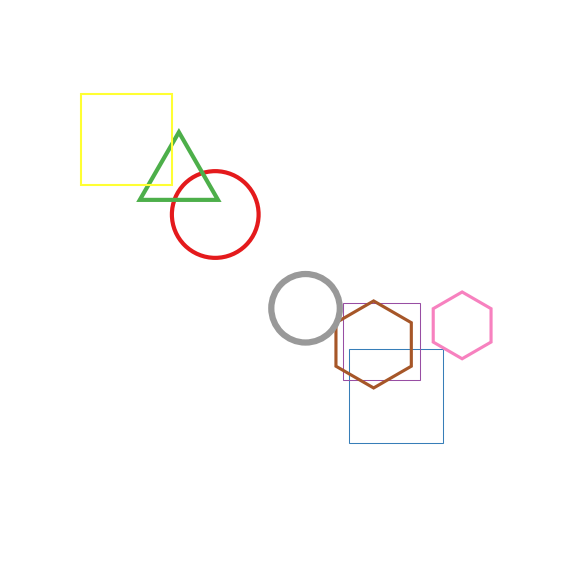[{"shape": "circle", "thickness": 2, "radius": 0.38, "center": [0.373, 0.628]}, {"shape": "square", "thickness": 0.5, "radius": 0.41, "center": [0.686, 0.313]}, {"shape": "triangle", "thickness": 2, "radius": 0.39, "center": [0.31, 0.692]}, {"shape": "square", "thickness": 0.5, "radius": 0.33, "center": [0.66, 0.408]}, {"shape": "square", "thickness": 1, "radius": 0.39, "center": [0.219, 0.758]}, {"shape": "hexagon", "thickness": 1.5, "radius": 0.38, "center": [0.647, 0.403]}, {"shape": "hexagon", "thickness": 1.5, "radius": 0.29, "center": [0.8, 0.436]}, {"shape": "circle", "thickness": 3, "radius": 0.3, "center": [0.529, 0.465]}]